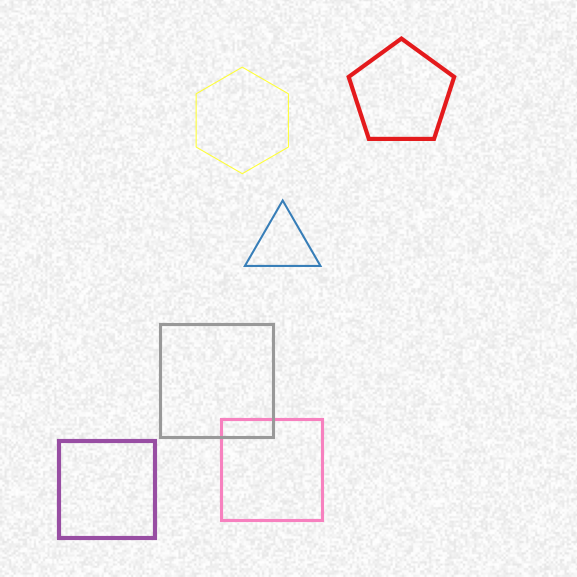[{"shape": "pentagon", "thickness": 2, "radius": 0.48, "center": [0.695, 0.836]}, {"shape": "triangle", "thickness": 1, "radius": 0.38, "center": [0.49, 0.576]}, {"shape": "square", "thickness": 2, "radius": 0.42, "center": [0.185, 0.152]}, {"shape": "hexagon", "thickness": 0.5, "radius": 0.46, "center": [0.42, 0.791]}, {"shape": "square", "thickness": 1.5, "radius": 0.44, "center": [0.47, 0.186]}, {"shape": "square", "thickness": 1.5, "radius": 0.49, "center": [0.375, 0.34]}]